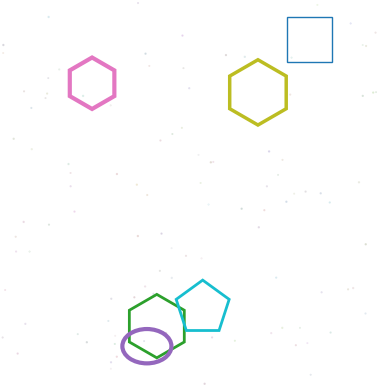[{"shape": "square", "thickness": 1, "radius": 0.29, "center": [0.803, 0.898]}, {"shape": "hexagon", "thickness": 2, "radius": 0.41, "center": [0.407, 0.153]}, {"shape": "oval", "thickness": 3, "radius": 0.32, "center": [0.382, 0.101]}, {"shape": "hexagon", "thickness": 3, "radius": 0.33, "center": [0.239, 0.784]}, {"shape": "hexagon", "thickness": 2.5, "radius": 0.42, "center": [0.67, 0.76]}, {"shape": "pentagon", "thickness": 2, "radius": 0.36, "center": [0.526, 0.2]}]